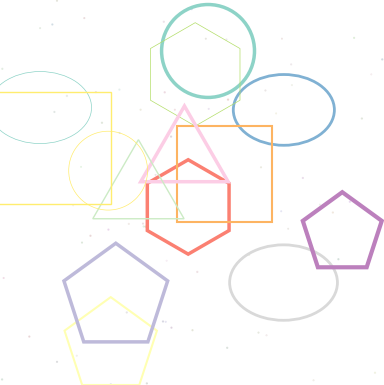[{"shape": "circle", "thickness": 2.5, "radius": 0.6, "center": [0.54, 0.868]}, {"shape": "oval", "thickness": 0.5, "radius": 0.67, "center": [0.104, 0.721]}, {"shape": "pentagon", "thickness": 1.5, "radius": 0.63, "center": [0.288, 0.102]}, {"shape": "pentagon", "thickness": 2.5, "radius": 0.71, "center": [0.301, 0.227]}, {"shape": "hexagon", "thickness": 2.5, "radius": 0.61, "center": [0.489, 0.462]}, {"shape": "oval", "thickness": 2, "radius": 0.66, "center": [0.737, 0.715]}, {"shape": "square", "thickness": 1.5, "radius": 0.62, "center": [0.583, 0.548]}, {"shape": "hexagon", "thickness": 0.5, "radius": 0.67, "center": [0.507, 0.807]}, {"shape": "triangle", "thickness": 2.5, "radius": 0.66, "center": [0.479, 0.594]}, {"shape": "oval", "thickness": 2, "radius": 0.7, "center": [0.736, 0.266]}, {"shape": "pentagon", "thickness": 3, "radius": 0.54, "center": [0.889, 0.393]}, {"shape": "triangle", "thickness": 1, "radius": 0.68, "center": [0.36, 0.5]}, {"shape": "square", "thickness": 1, "radius": 0.73, "center": [0.142, 0.616]}, {"shape": "circle", "thickness": 0.5, "radius": 0.51, "center": [0.281, 0.557]}]